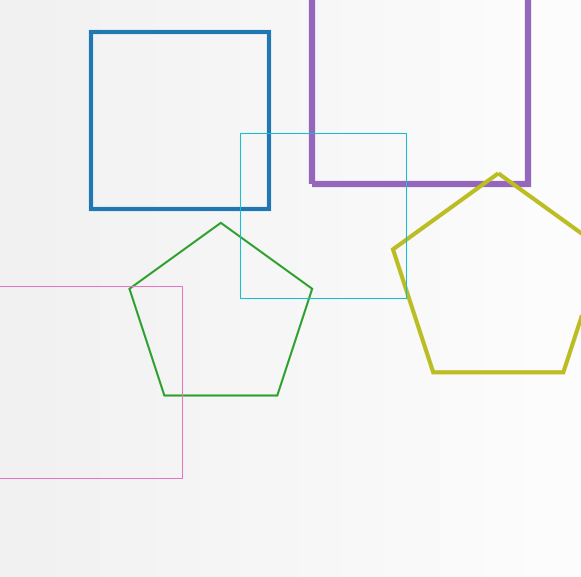[{"shape": "square", "thickness": 2, "radius": 0.77, "center": [0.309, 0.791]}, {"shape": "pentagon", "thickness": 1, "radius": 0.83, "center": [0.38, 0.448]}, {"shape": "square", "thickness": 3, "radius": 0.93, "center": [0.722, 0.866]}, {"shape": "square", "thickness": 0.5, "radius": 0.83, "center": [0.147, 0.337]}, {"shape": "pentagon", "thickness": 2, "radius": 0.95, "center": [0.857, 0.509]}, {"shape": "square", "thickness": 0.5, "radius": 0.71, "center": [0.556, 0.627]}]